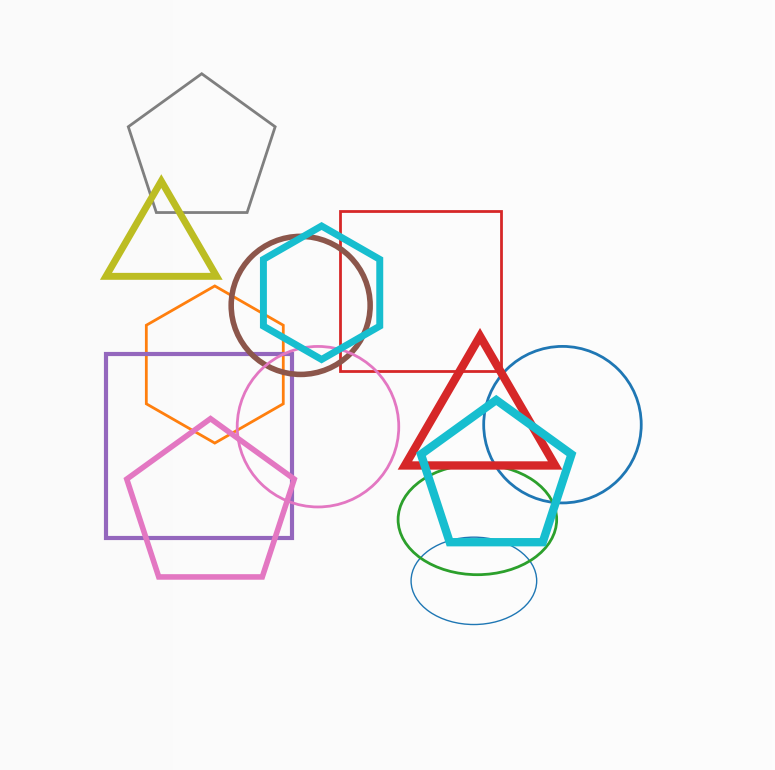[{"shape": "circle", "thickness": 1, "radius": 0.51, "center": [0.726, 0.448]}, {"shape": "oval", "thickness": 0.5, "radius": 0.41, "center": [0.611, 0.246]}, {"shape": "hexagon", "thickness": 1, "radius": 0.51, "center": [0.277, 0.527]}, {"shape": "oval", "thickness": 1, "radius": 0.51, "center": [0.616, 0.325]}, {"shape": "triangle", "thickness": 3, "radius": 0.56, "center": [0.619, 0.451]}, {"shape": "square", "thickness": 1, "radius": 0.52, "center": [0.542, 0.622]}, {"shape": "square", "thickness": 1.5, "radius": 0.6, "center": [0.257, 0.421]}, {"shape": "circle", "thickness": 2, "radius": 0.45, "center": [0.388, 0.603]}, {"shape": "circle", "thickness": 1, "radius": 0.52, "center": [0.41, 0.446]}, {"shape": "pentagon", "thickness": 2, "radius": 0.57, "center": [0.272, 0.343]}, {"shape": "pentagon", "thickness": 1, "radius": 0.5, "center": [0.26, 0.805]}, {"shape": "triangle", "thickness": 2.5, "radius": 0.41, "center": [0.208, 0.682]}, {"shape": "pentagon", "thickness": 3, "radius": 0.51, "center": [0.64, 0.378]}, {"shape": "hexagon", "thickness": 2.5, "radius": 0.43, "center": [0.415, 0.62]}]